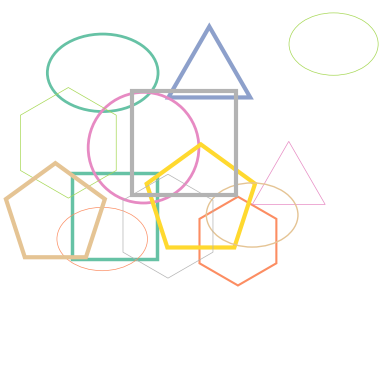[{"shape": "oval", "thickness": 2, "radius": 0.72, "center": [0.267, 0.811]}, {"shape": "square", "thickness": 2.5, "radius": 0.56, "center": [0.297, 0.439]}, {"shape": "oval", "thickness": 0.5, "radius": 0.59, "center": [0.265, 0.379]}, {"shape": "hexagon", "thickness": 1.5, "radius": 0.58, "center": [0.618, 0.374]}, {"shape": "triangle", "thickness": 3, "radius": 0.61, "center": [0.544, 0.808]}, {"shape": "circle", "thickness": 2, "radius": 0.72, "center": [0.373, 0.616]}, {"shape": "triangle", "thickness": 0.5, "radius": 0.55, "center": [0.75, 0.524]}, {"shape": "oval", "thickness": 0.5, "radius": 0.58, "center": [0.866, 0.886]}, {"shape": "hexagon", "thickness": 0.5, "radius": 0.72, "center": [0.178, 0.629]}, {"shape": "pentagon", "thickness": 3, "radius": 0.74, "center": [0.522, 0.477]}, {"shape": "pentagon", "thickness": 3, "radius": 0.68, "center": [0.144, 0.441]}, {"shape": "oval", "thickness": 1, "radius": 0.6, "center": [0.655, 0.442]}, {"shape": "hexagon", "thickness": 0.5, "radius": 0.67, "center": [0.436, 0.412]}, {"shape": "square", "thickness": 3, "radius": 0.68, "center": [0.478, 0.628]}]